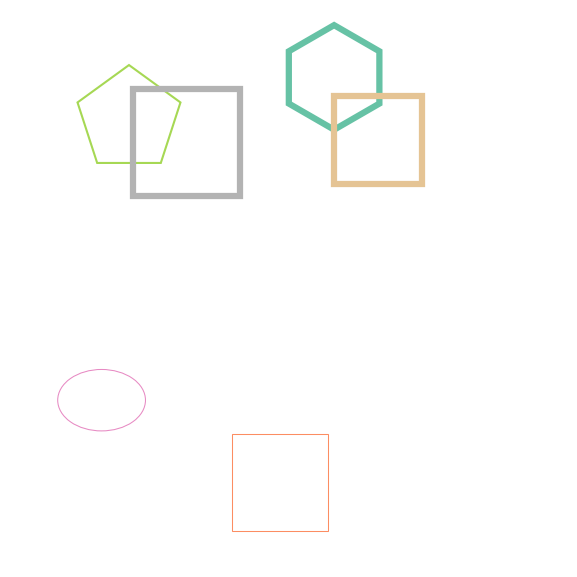[{"shape": "hexagon", "thickness": 3, "radius": 0.45, "center": [0.579, 0.865]}, {"shape": "square", "thickness": 0.5, "radius": 0.42, "center": [0.485, 0.164]}, {"shape": "oval", "thickness": 0.5, "radius": 0.38, "center": [0.176, 0.306]}, {"shape": "pentagon", "thickness": 1, "radius": 0.47, "center": [0.223, 0.793]}, {"shape": "square", "thickness": 3, "radius": 0.38, "center": [0.655, 0.756]}, {"shape": "square", "thickness": 3, "radius": 0.46, "center": [0.323, 0.752]}]